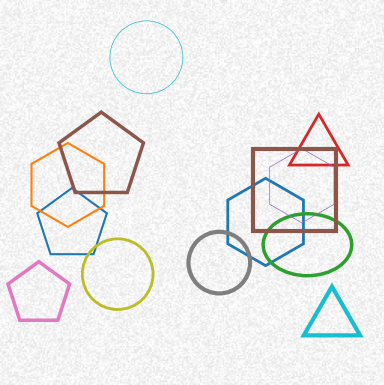[{"shape": "pentagon", "thickness": 1.5, "radius": 0.48, "center": [0.187, 0.417]}, {"shape": "hexagon", "thickness": 2, "radius": 0.57, "center": [0.69, 0.423]}, {"shape": "hexagon", "thickness": 1.5, "radius": 0.54, "center": [0.176, 0.52]}, {"shape": "oval", "thickness": 2.5, "radius": 0.57, "center": [0.799, 0.364]}, {"shape": "triangle", "thickness": 2, "radius": 0.44, "center": [0.828, 0.615]}, {"shape": "hexagon", "thickness": 0.5, "radius": 0.48, "center": [0.784, 0.518]}, {"shape": "pentagon", "thickness": 2.5, "radius": 0.58, "center": [0.263, 0.593]}, {"shape": "square", "thickness": 3, "radius": 0.54, "center": [0.765, 0.506]}, {"shape": "pentagon", "thickness": 2.5, "radius": 0.42, "center": [0.101, 0.236]}, {"shape": "circle", "thickness": 3, "radius": 0.4, "center": [0.57, 0.318]}, {"shape": "circle", "thickness": 2, "radius": 0.46, "center": [0.306, 0.288]}, {"shape": "circle", "thickness": 0.5, "radius": 0.47, "center": [0.38, 0.851]}, {"shape": "triangle", "thickness": 3, "radius": 0.42, "center": [0.862, 0.171]}]